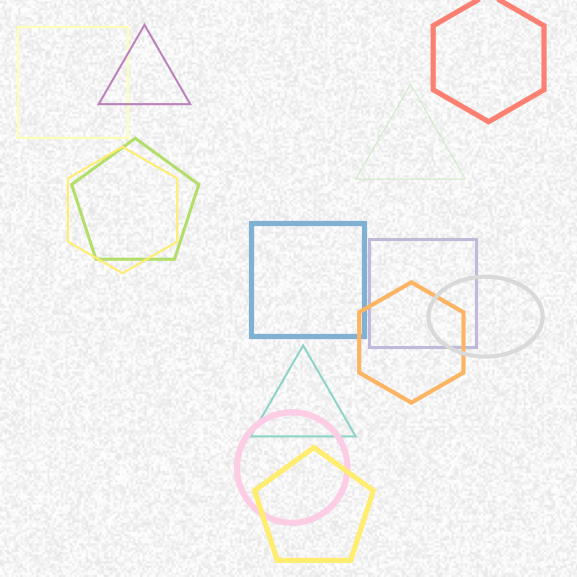[{"shape": "triangle", "thickness": 1, "radius": 0.53, "center": [0.525, 0.296]}, {"shape": "square", "thickness": 1, "radius": 0.48, "center": [0.126, 0.857]}, {"shape": "square", "thickness": 1.5, "radius": 0.46, "center": [0.731, 0.492]}, {"shape": "hexagon", "thickness": 2.5, "radius": 0.55, "center": [0.846, 0.899]}, {"shape": "square", "thickness": 2.5, "radius": 0.49, "center": [0.532, 0.515]}, {"shape": "hexagon", "thickness": 2, "radius": 0.52, "center": [0.712, 0.406]}, {"shape": "pentagon", "thickness": 1.5, "radius": 0.58, "center": [0.234, 0.644]}, {"shape": "circle", "thickness": 3, "radius": 0.48, "center": [0.506, 0.19]}, {"shape": "oval", "thickness": 2, "radius": 0.49, "center": [0.841, 0.451]}, {"shape": "triangle", "thickness": 1, "radius": 0.46, "center": [0.25, 0.865]}, {"shape": "triangle", "thickness": 0.5, "radius": 0.55, "center": [0.711, 0.744]}, {"shape": "pentagon", "thickness": 2.5, "radius": 0.54, "center": [0.544, 0.116]}, {"shape": "hexagon", "thickness": 1, "radius": 0.55, "center": [0.212, 0.635]}]